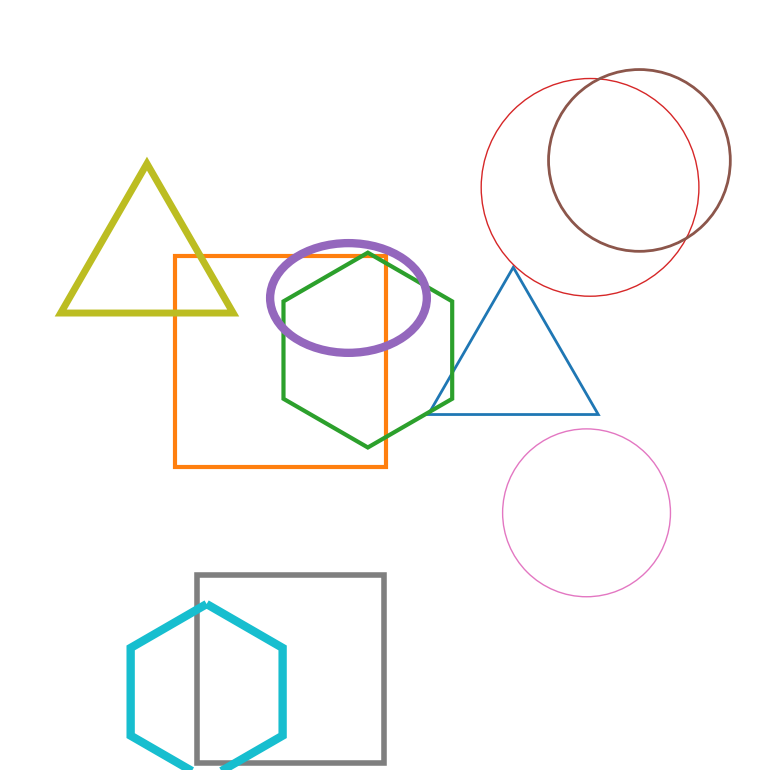[{"shape": "triangle", "thickness": 1, "radius": 0.64, "center": [0.667, 0.525]}, {"shape": "square", "thickness": 1.5, "radius": 0.69, "center": [0.365, 0.531]}, {"shape": "hexagon", "thickness": 1.5, "radius": 0.63, "center": [0.478, 0.545]}, {"shape": "circle", "thickness": 0.5, "radius": 0.71, "center": [0.766, 0.757]}, {"shape": "oval", "thickness": 3, "radius": 0.51, "center": [0.453, 0.613]}, {"shape": "circle", "thickness": 1, "radius": 0.59, "center": [0.83, 0.792]}, {"shape": "circle", "thickness": 0.5, "radius": 0.55, "center": [0.762, 0.334]}, {"shape": "square", "thickness": 2, "radius": 0.61, "center": [0.377, 0.131]}, {"shape": "triangle", "thickness": 2.5, "radius": 0.65, "center": [0.191, 0.658]}, {"shape": "hexagon", "thickness": 3, "radius": 0.57, "center": [0.268, 0.102]}]